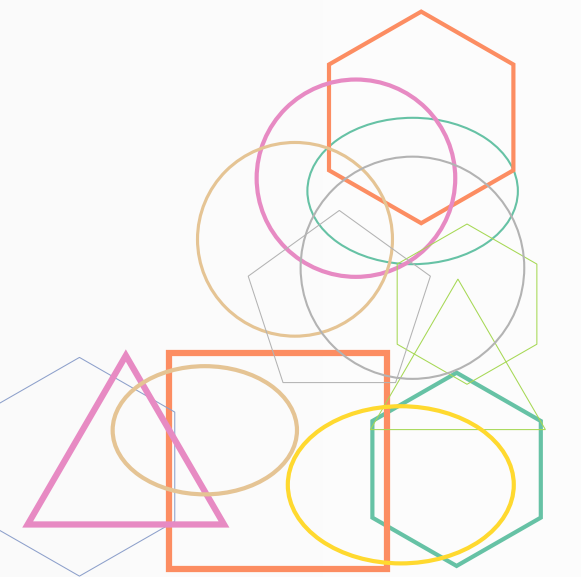[{"shape": "hexagon", "thickness": 2, "radius": 0.84, "center": [0.786, 0.186]}, {"shape": "oval", "thickness": 1, "radius": 0.91, "center": [0.71, 0.668]}, {"shape": "hexagon", "thickness": 2, "radius": 0.92, "center": [0.725, 0.796]}, {"shape": "square", "thickness": 3, "radius": 0.94, "center": [0.478, 0.202]}, {"shape": "hexagon", "thickness": 0.5, "radius": 0.95, "center": [0.137, 0.191]}, {"shape": "triangle", "thickness": 3, "radius": 0.98, "center": [0.217, 0.188]}, {"shape": "circle", "thickness": 2, "radius": 0.85, "center": [0.612, 0.691]}, {"shape": "hexagon", "thickness": 0.5, "radius": 0.69, "center": [0.803, 0.472]}, {"shape": "triangle", "thickness": 0.5, "radius": 0.87, "center": [0.788, 0.342]}, {"shape": "oval", "thickness": 2, "radius": 0.97, "center": [0.69, 0.16]}, {"shape": "oval", "thickness": 2, "radius": 0.79, "center": [0.352, 0.254]}, {"shape": "circle", "thickness": 1.5, "radius": 0.84, "center": [0.508, 0.585]}, {"shape": "pentagon", "thickness": 0.5, "radius": 0.82, "center": [0.584, 0.47]}, {"shape": "circle", "thickness": 1, "radius": 0.96, "center": [0.71, 0.535]}]